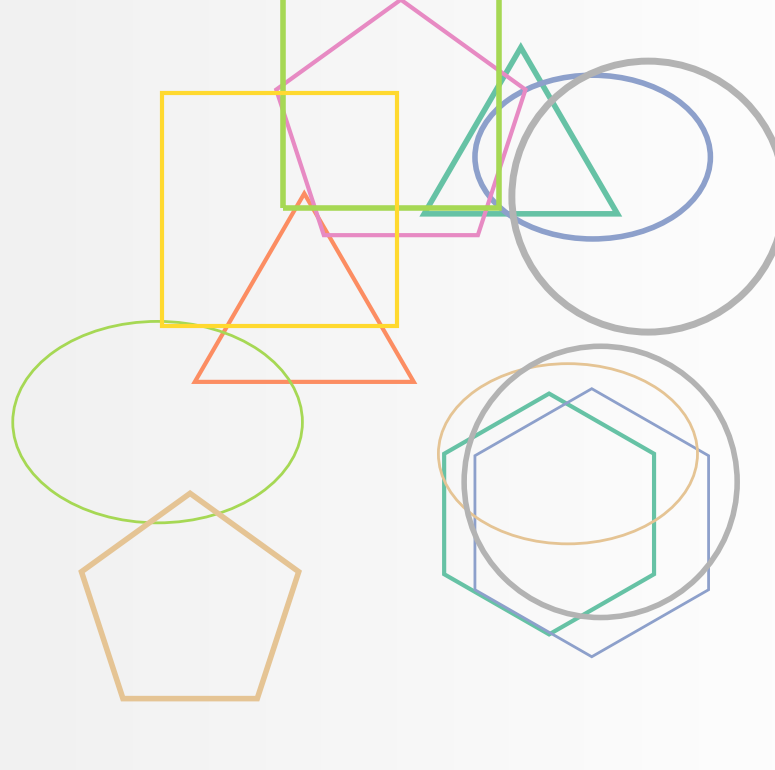[{"shape": "hexagon", "thickness": 1.5, "radius": 0.78, "center": [0.709, 0.332]}, {"shape": "triangle", "thickness": 2, "radius": 0.72, "center": [0.672, 0.794]}, {"shape": "triangle", "thickness": 1.5, "radius": 0.82, "center": [0.393, 0.586]}, {"shape": "oval", "thickness": 2, "radius": 0.76, "center": [0.765, 0.796]}, {"shape": "hexagon", "thickness": 1, "radius": 0.87, "center": [0.764, 0.321]}, {"shape": "pentagon", "thickness": 1.5, "radius": 0.85, "center": [0.517, 0.831]}, {"shape": "oval", "thickness": 1, "radius": 0.93, "center": [0.203, 0.452]}, {"shape": "square", "thickness": 2, "radius": 0.7, "center": [0.505, 0.87]}, {"shape": "square", "thickness": 1.5, "radius": 0.76, "center": [0.361, 0.728]}, {"shape": "pentagon", "thickness": 2, "radius": 0.74, "center": [0.245, 0.212]}, {"shape": "oval", "thickness": 1, "radius": 0.84, "center": [0.733, 0.411]}, {"shape": "circle", "thickness": 2, "radius": 0.88, "center": [0.775, 0.374]}, {"shape": "circle", "thickness": 2.5, "radius": 0.88, "center": [0.836, 0.745]}]